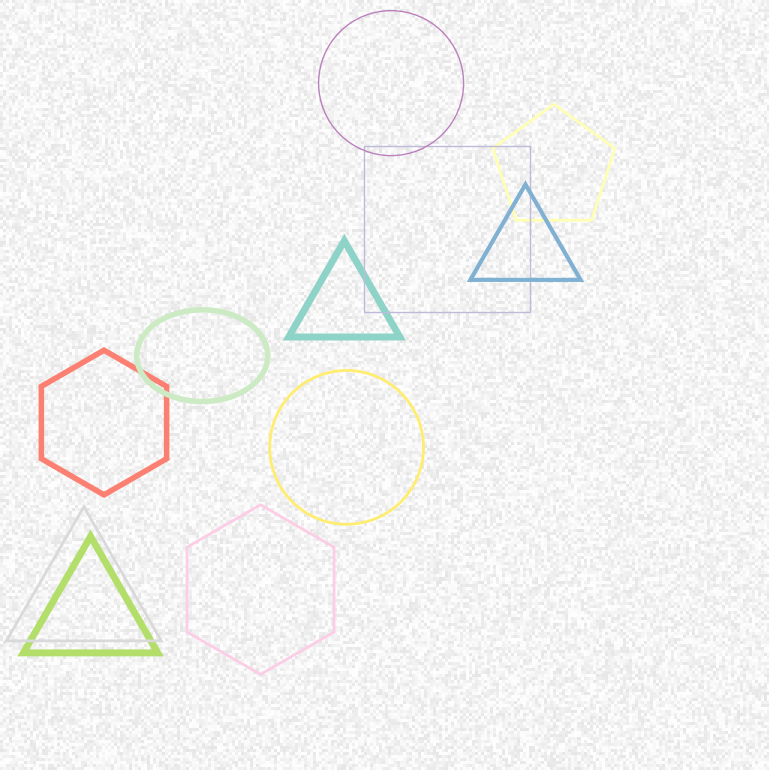[{"shape": "triangle", "thickness": 2.5, "radius": 0.42, "center": [0.447, 0.604]}, {"shape": "pentagon", "thickness": 1, "radius": 0.42, "center": [0.719, 0.781]}, {"shape": "square", "thickness": 0.5, "radius": 0.54, "center": [0.581, 0.703]}, {"shape": "hexagon", "thickness": 2, "radius": 0.47, "center": [0.135, 0.451]}, {"shape": "triangle", "thickness": 1.5, "radius": 0.41, "center": [0.682, 0.678]}, {"shape": "triangle", "thickness": 2.5, "radius": 0.5, "center": [0.118, 0.203]}, {"shape": "hexagon", "thickness": 1, "radius": 0.55, "center": [0.338, 0.234]}, {"shape": "triangle", "thickness": 1, "radius": 0.58, "center": [0.109, 0.226]}, {"shape": "circle", "thickness": 0.5, "radius": 0.47, "center": [0.508, 0.892]}, {"shape": "oval", "thickness": 2, "radius": 0.43, "center": [0.263, 0.538]}, {"shape": "circle", "thickness": 1, "radius": 0.5, "center": [0.45, 0.419]}]